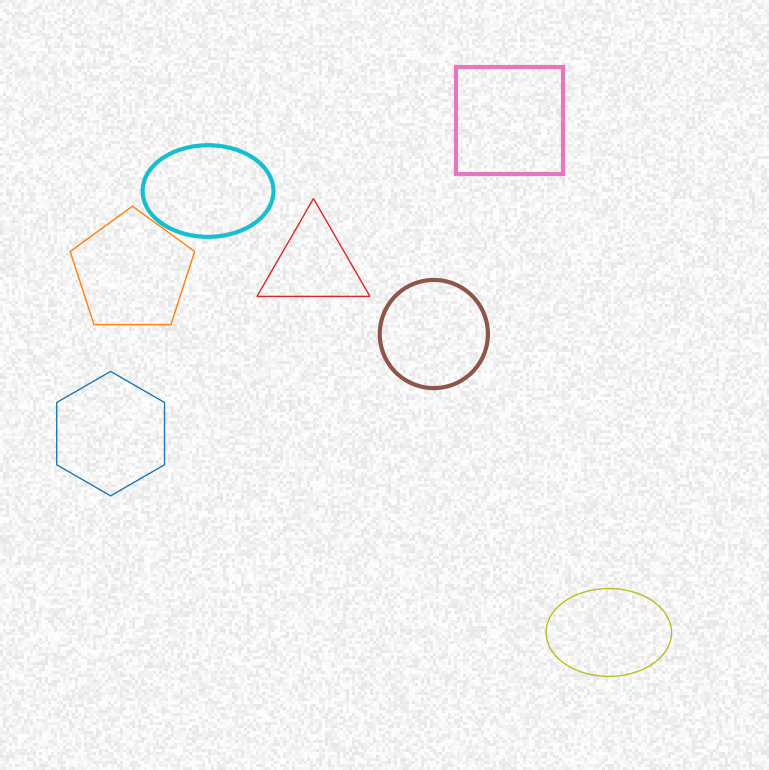[{"shape": "hexagon", "thickness": 0.5, "radius": 0.4, "center": [0.144, 0.437]}, {"shape": "pentagon", "thickness": 0.5, "radius": 0.42, "center": [0.172, 0.647]}, {"shape": "triangle", "thickness": 0.5, "radius": 0.42, "center": [0.407, 0.657]}, {"shape": "circle", "thickness": 1.5, "radius": 0.35, "center": [0.563, 0.566]}, {"shape": "square", "thickness": 1.5, "radius": 0.35, "center": [0.661, 0.843]}, {"shape": "oval", "thickness": 0.5, "radius": 0.41, "center": [0.791, 0.179]}, {"shape": "oval", "thickness": 1.5, "radius": 0.42, "center": [0.27, 0.752]}]